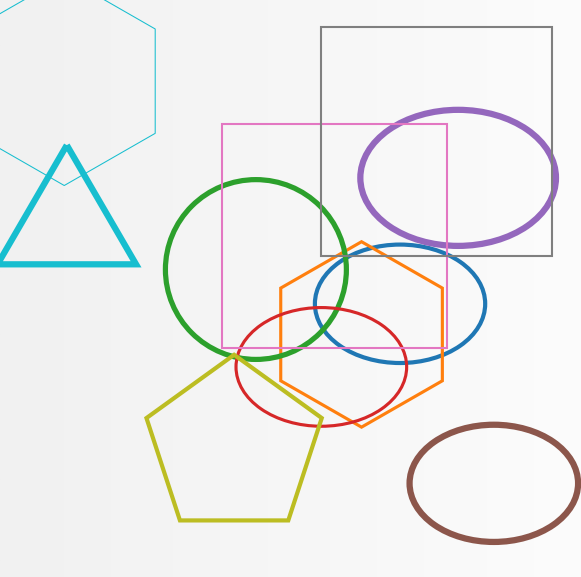[{"shape": "oval", "thickness": 2, "radius": 0.73, "center": [0.688, 0.473]}, {"shape": "hexagon", "thickness": 1.5, "radius": 0.8, "center": [0.622, 0.42]}, {"shape": "circle", "thickness": 2.5, "radius": 0.78, "center": [0.44, 0.532]}, {"shape": "oval", "thickness": 1.5, "radius": 0.73, "center": [0.553, 0.364]}, {"shape": "oval", "thickness": 3, "radius": 0.84, "center": [0.788, 0.691]}, {"shape": "oval", "thickness": 3, "radius": 0.72, "center": [0.85, 0.162]}, {"shape": "square", "thickness": 1, "radius": 0.97, "center": [0.576, 0.59]}, {"shape": "square", "thickness": 1, "radius": 0.99, "center": [0.751, 0.754]}, {"shape": "pentagon", "thickness": 2, "radius": 0.79, "center": [0.403, 0.226]}, {"shape": "hexagon", "thickness": 0.5, "radius": 0.9, "center": [0.111, 0.859]}, {"shape": "triangle", "thickness": 3, "radius": 0.69, "center": [0.115, 0.61]}]